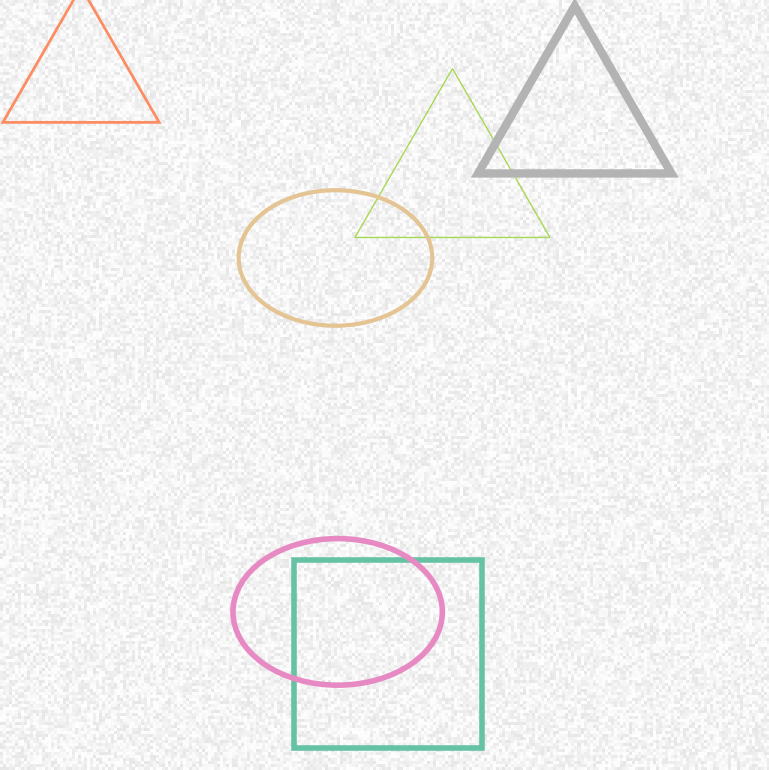[{"shape": "square", "thickness": 2, "radius": 0.61, "center": [0.504, 0.151]}, {"shape": "triangle", "thickness": 1, "radius": 0.59, "center": [0.105, 0.9]}, {"shape": "oval", "thickness": 2, "radius": 0.68, "center": [0.439, 0.205]}, {"shape": "triangle", "thickness": 0.5, "radius": 0.73, "center": [0.588, 0.765]}, {"shape": "oval", "thickness": 1.5, "radius": 0.63, "center": [0.436, 0.665]}, {"shape": "triangle", "thickness": 3, "radius": 0.72, "center": [0.746, 0.847]}]